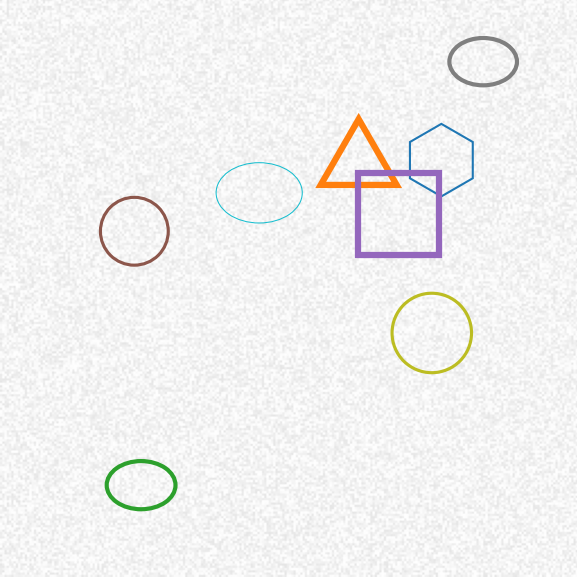[{"shape": "hexagon", "thickness": 1, "radius": 0.31, "center": [0.764, 0.722]}, {"shape": "triangle", "thickness": 3, "radius": 0.38, "center": [0.621, 0.717]}, {"shape": "oval", "thickness": 2, "radius": 0.3, "center": [0.244, 0.159]}, {"shape": "square", "thickness": 3, "radius": 0.35, "center": [0.69, 0.628]}, {"shape": "circle", "thickness": 1.5, "radius": 0.29, "center": [0.233, 0.599]}, {"shape": "oval", "thickness": 2, "radius": 0.29, "center": [0.837, 0.892]}, {"shape": "circle", "thickness": 1.5, "radius": 0.34, "center": [0.748, 0.423]}, {"shape": "oval", "thickness": 0.5, "radius": 0.37, "center": [0.449, 0.665]}]